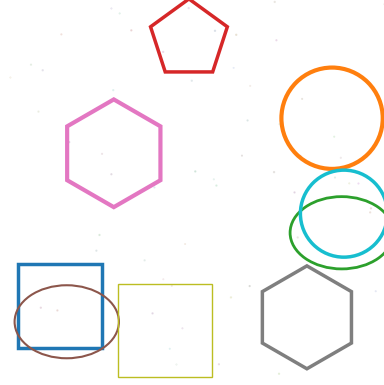[{"shape": "square", "thickness": 2.5, "radius": 0.55, "center": [0.156, 0.205]}, {"shape": "circle", "thickness": 3, "radius": 0.66, "center": [0.863, 0.693]}, {"shape": "oval", "thickness": 2, "radius": 0.67, "center": [0.888, 0.395]}, {"shape": "pentagon", "thickness": 2.5, "radius": 0.52, "center": [0.491, 0.898]}, {"shape": "oval", "thickness": 1.5, "radius": 0.68, "center": [0.173, 0.164]}, {"shape": "hexagon", "thickness": 3, "radius": 0.7, "center": [0.296, 0.602]}, {"shape": "hexagon", "thickness": 2.5, "radius": 0.67, "center": [0.797, 0.176]}, {"shape": "square", "thickness": 1, "radius": 0.61, "center": [0.428, 0.142]}, {"shape": "circle", "thickness": 2.5, "radius": 0.57, "center": [0.893, 0.445]}]